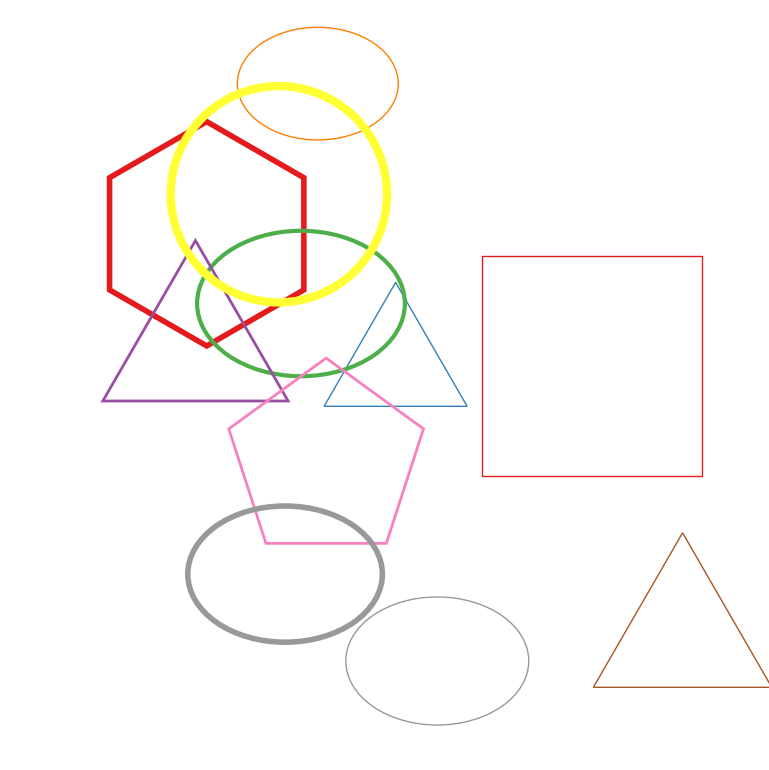[{"shape": "hexagon", "thickness": 2, "radius": 0.73, "center": [0.268, 0.696]}, {"shape": "square", "thickness": 0.5, "radius": 0.72, "center": [0.769, 0.525]}, {"shape": "triangle", "thickness": 0.5, "radius": 0.54, "center": [0.514, 0.526]}, {"shape": "oval", "thickness": 1.5, "radius": 0.67, "center": [0.391, 0.606]}, {"shape": "triangle", "thickness": 1, "radius": 0.69, "center": [0.254, 0.549]}, {"shape": "oval", "thickness": 0.5, "radius": 0.52, "center": [0.413, 0.891]}, {"shape": "circle", "thickness": 3, "radius": 0.7, "center": [0.362, 0.748]}, {"shape": "triangle", "thickness": 0.5, "radius": 0.67, "center": [0.886, 0.174]}, {"shape": "pentagon", "thickness": 1, "radius": 0.66, "center": [0.424, 0.402]}, {"shape": "oval", "thickness": 0.5, "radius": 0.59, "center": [0.568, 0.142]}, {"shape": "oval", "thickness": 2, "radius": 0.63, "center": [0.37, 0.254]}]